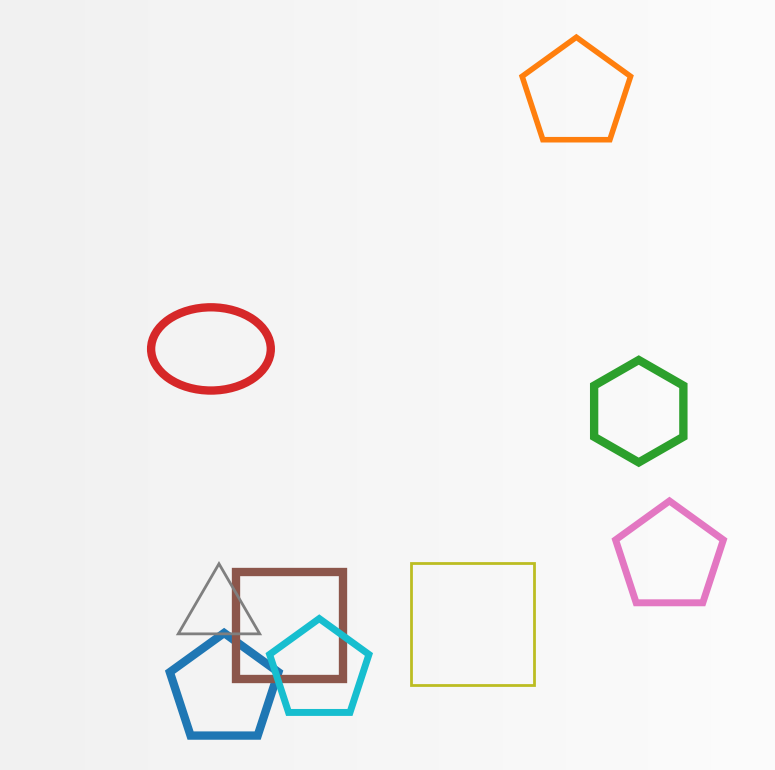[{"shape": "pentagon", "thickness": 3, "radius": 0.37, "center": [0.289, 0.104]}, {"shape": "pentagon", "thickness": 2, "radius": 0.37, "center": [0.744, 0.878]}, {"shape": "hexagon", "thickness": 3, "radius": 0.33, "center": [0.824, 0.466]}, {"shape": "oval", "thickness": 3, "radius": 0.39, "center": [0.272, 0.547]}, {"shape": "square", "thickness": 3, "radius": 0.35, "center": [0.374, 0.188]}, {"shape": "pentagon", "thickness": 2.5, "radius": 0.37, "center": [0.864, 0.276]}, {"shape": "triangle", "thickness": 1, "radius": 0.3, "center": [0.283, 0.207]}, {"shape": "square", "thickness": 1, "radius": 0.4, "center": [0.61, 0.19]}, {"shape": "pentagon", "thickness": 2.5, "radius": 0.34, "center": [0.412, 0.129]}]